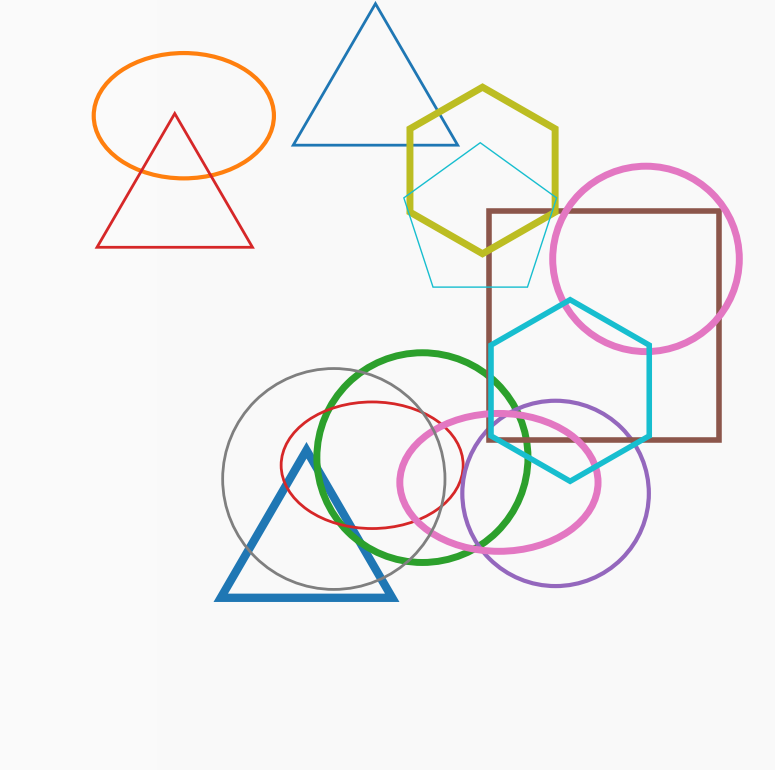[{"shape": "triangle", "thickness": 3, "radius": 0.64, "center": [0.395, 0.288]}, {"shape": "triangle", "thickness": 1, "radius": 0.61, "center": [0.484, 0.873]}, {"shape": "oval", "thickness": 1.5, "radius": 0.58, "center": [0.237, 0.85]}, {"shape": "circle", "thickness": 2.5, "radius": 0.68, "center": [0.545, 0.406]}, {"shape": "oval", "thickness": 1, "radius": 0.59, "center": [0.48, 0.396]}, {"shape": "triangle", "thickness": 1, "radius": 0.58, "center": [0.225, 0.737]}, {"shape": "circle", "thickness": 1.5, "radius": 0.6, "center": [0.717, 0.359]}, {"shape": "square", "thickness": 2, "radius": 0.74, "center": [0.779, 0.578]}, {"shape": "circle", "thickness": 2.5, "radius": 0.6, "center": [0.834, 0.664]}, {"shape": "oval", "thickness": 2.5, "radius": 0.64, "center": [0.644, 0.374]}, {"shape": "circle", "thickness": 1, "radius": 0.72, "center": [0.431, 0.378]}, {"shape": "hexagon", "thickness": 2.5, "radius": 0.54, "center": [0.623, 0.779]}, {"shape": "hexagon", "thickness": 2, "radius": 0.59, "center": [0.736, 0.493]}, {"shape": "pentagon", "thickness": 0.5, "radius": 0.52, "center": [0.62, 0.711]}]